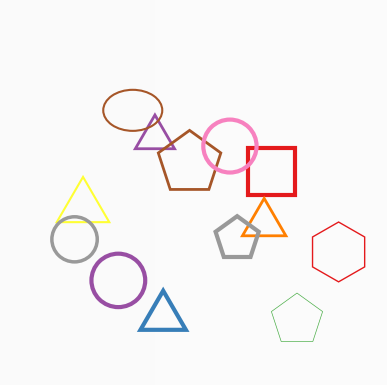[{"shape": "hexagon", "thickness": 1, "radius": 0.39, "center": [0.874, 0.346]}, {"shape": "square", "thickness": 3, "radius": 0.3, "center": [0.7, 0.555]}, {"shape": "triangle", "thickness": 3, "radius": 0.34, "center": [0.421, 0.177]}, {"shape": "pentagon", "thickness": 0.5, "radius": 0.35, "center": [0.766, 0.169]}, {"shape": "triangle", "thickness": 2, "radius": 0.29, "center": [0.4, 0.643]}, {"shape": "circle", "thickness": 3, "radius": 0.35, "center": [0.305, 0.272]}, {"shape": "triangle", "thickness": 2, "radius": 0.32, "center": [0.682, 0.42]}, {"shape": "triangle", "thickness": 1.5, "radius": 0.39, "center": [0.214, 0.462]}, {"shape": "oval", "thickness": 1.5, "radius": 0.38, "center": [0.343, 0.713]}, {"shape": "pentagon", "thickness": 2, "radius": 0.42, "center": [0.489, 0.577]}, {"shape": "circle", "thickness": 3, "radius": 0.34, "center": [0.593, 0.621]}, {"shape": "pentagon", "thickness": 3, "radius": 0.29, "center": [0.612, 0.38]}, {"shape": "circle", "thickness": 2.5, "radius": 0.29, "center": [0.192, 0.378]}]